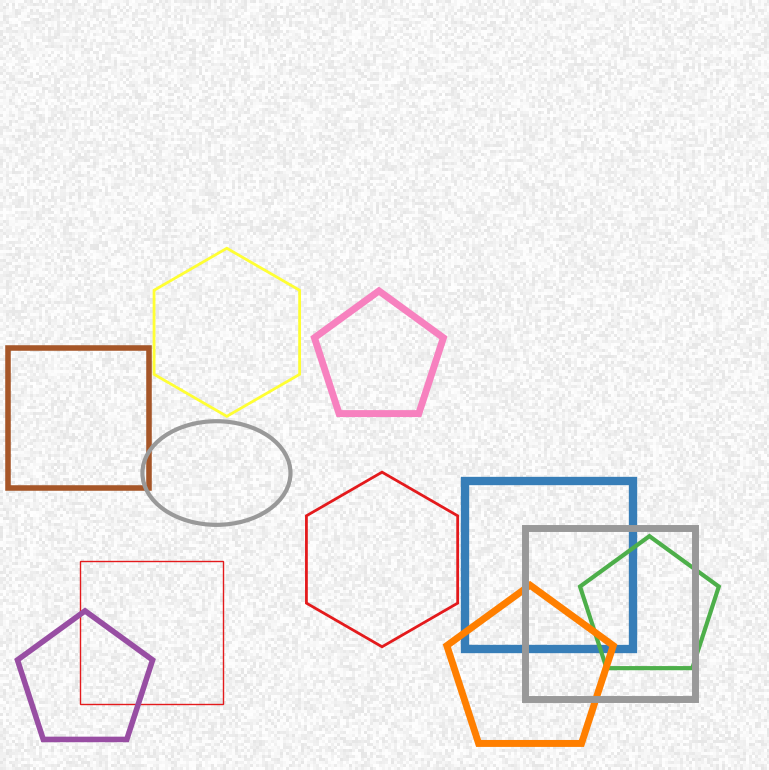[{"shape": "hexagon", "thickness": 1, "radius": 0.57, "center": [0.496, 0.273]}, {"shape": "square", "thickness": 0.5, "radius": 0.46, "center": [0.197, 0.178]}, {"shape": "square", "thickness": 3, "radius": 0.55, "center": [0.713, 0.266]}, {"shape": "pentagon", "thickness": 1.5, "radius": 0.47, "center": [0.843, 0.209]}, {"shape": "pentagon", "thickness": 2, "radius": 0.46, "center": [0.11, 0.114]}, {"shape": "pentagon", "thickness": 2.5, "radius": 0.57, "center": [0.688, 0.126]}, {"shape": "hexagon", "thickness": 1, "radius": 0.55, "center": [0.295, 0.568]}, {"shape": "square", "thickness": 2, "radius": 0.46, "center": [0.102, 0.457]}, {"shape": "pentagon", "thickness": 2.5, "radius": 0.44, "center": [0.492, 0.534]}, {"shape": "oval", "thickness": 1.5, "radius": 0.48, "center": [0.281, 0.386]}, {"shape": "square", "thickness": 2.5, "radius": 0.56, "center": [0.792, 0.203]}]